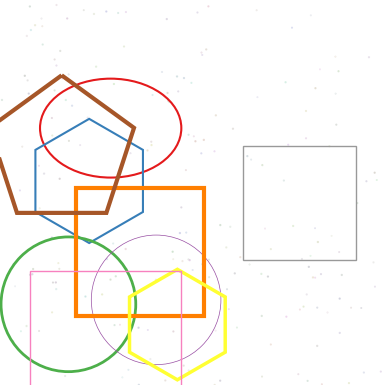[{"shape": "oval", "thickness": 1.5, "radius": 0.92, "center": [0.287, 0.667]}, {"shape": "hexagon", "thickness": 1.5, "radius": 0.81, "center": [0.232, 0.53]}, {"shape": "circle", "thickness": 2, "radius": 0.87, "center": [0.178, 0.21]}, {"shape": "circle", "thickness": 0.5, "radius": 0.84, "center": [0.405, 0.221]}, {"shape": "square", "thickness": 3, "radius": 0.83, "center": [0.364, 0.346]}, {"shape": "hexagon", "thickness": 2.5, "radius": 0.72, "center": [0.461, 0.157]}, {"shape": "pentagon", "thickness": 3, "radius": 0.99, "center": [0.16, 0.607]}, {"shape": "square", "thickness": 1, "radius": 0.98, "center": [0.273, 0.1]}, {"shape": "square", "thickness": 1, "radius": 0.74, "center": [0.778, 0.473]}]